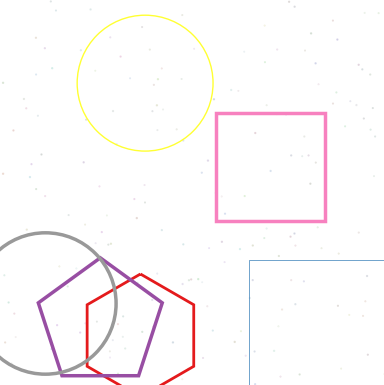[{"shape": "hexagon", "thickness": 2, "radius": 0.8, "center": [0.365, 0.128]}, {"shape": "square", "thickness": 0.5, "radius": 0.96, "center": [0.839, 0.134]}, {"shape": "pentagon", "thickness": 2.5, "radius": 0.85, "center": [0.26, 0.161]}, {"shape": "circle", "thickness": 1, "radius": 0.88, "center": [0.377, 0.784]}, {"shape": "square", "thickness": 2.5, "radius": 0.7, "center": [0.703, 0.566]}, {"shape": "circle", "thickness": 2.5, "radius": 0.92, "center": [0.118, 0.212]}]